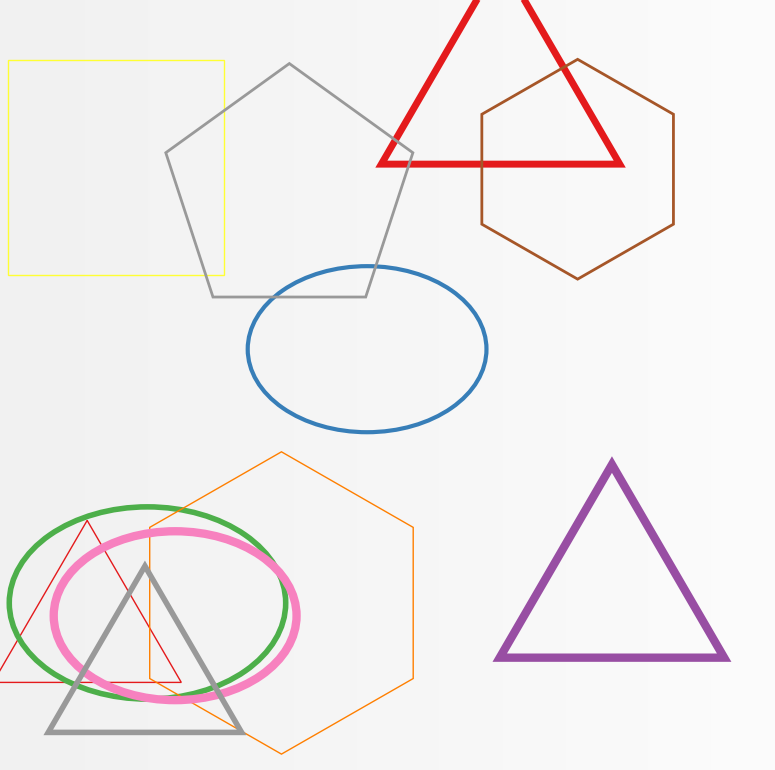[{"shape": "triangle", "thickness": 0.5, "radius": 0.7, "center": [0.112, 0.184]}, {"shape": "triangle", "thickness": 2.5, "radius": 0.89, "center": [0.646, 0.876]}, {"shape": "oval", "thickness": 1.5, "radius": 0.77, "center": [0.474, 0.547]}, {"shape": "oval", "thickness": 2, "radius": 0.89, "center": [0.19, 0.217]}, {"shape": "triangle", "thickness": 3, "radius": 0.84, "center": [0.79, 0.229]}, {"shape": "hexagon", "thickness": 0.5, "radius": 0.98, "center": [0.363, 0.217]}, {"shape": "square", "thickness": 0.5, "radius": 0.7, "center": [0.149, 0.782]}, {"shape": "hexagon", "thickness": 1, "radius": 0.71, "center": [0.745, 0.78]}, {"shape": "oval", "thickness": 3, "radius": 0.78, "center": [0.226, 0.2]}, {"shape": "pentagon", "thickness": 1, "radius": 0.84, "center": [0.373, 0.75]}, {"shape": "triangle", "thickness": 2, "radius": 0.72, "center": [0.187, 0.121]}]